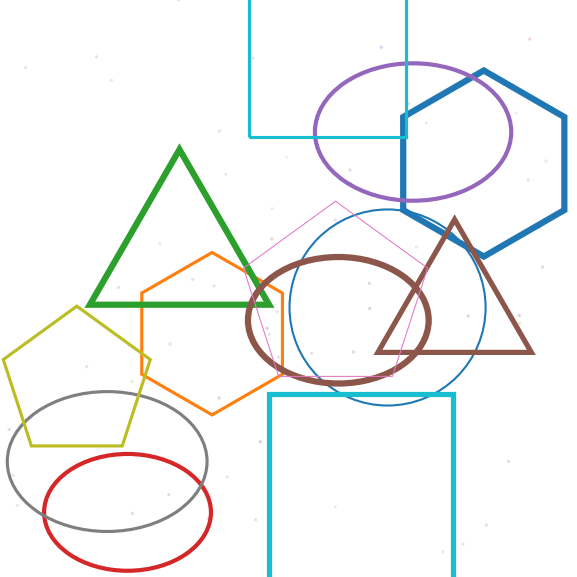[{"shape": "hexagon", "thickness": 3, "radius": 0.81, "center": [0.838, 0.716]}, {"shape": "circle", "thickness": 1, "radius": 0.85, "center": [0.671, 0.467]}, {"shape": "hexagon", "thickness": 1.5, "radius": 0.7, "center": [0.367, 0.421]}, {"shape": "triangle", "thickness": 3, "radius": 0.9, "center": [0.311, 0.561]}, {"shape": "oval", "thickness": 2, "radius": 0.72, "center": [0.221, 0.112]}, {"shape": "oval", "thickness": 2, "radius": 0.85, "center": [0.715, 0.771]}, {"shape": "oval", "thickness": 3, "radius": 0.78, "center": [0.586, 0.445]}, {"shape": "triangle", "thickness": 2.5, "radius": 0.77, "center": [0.787, 0.466]}, {"shape": "pentagon", "thickness": 0.5, "radius": 0.84, "center": [0.581, 0.483]}, {"shape": "oval", "thickness": 1.5, "radius": 0.86, "center": [0.186, 0.2]}, {"shape": "pentagon", "thickness": 1.5, "radius": 0.67, "center": [0.133, 0.335]}, {"shape": "square", "thickness": 1.5, "radius": 0.68, "center": [0.567, 0.898]}, {"shape": "square", "thickness": 2.5, "radius": 0.8, "center": [0.625, 0.157]}]